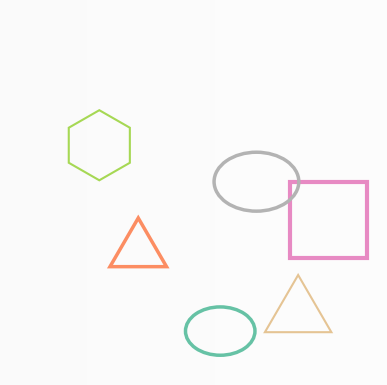[{"shape": "oval", "thickness": 2.5, "radius": 0.45, "center": [0.568, 0.14]}, {"shape": "triangle", "thickness": 2.5, "radius": 0.42, "center": [0.357, 0.35]}, {"shape": "square", "thickness": 3, "radius": 0.5, "center": [0.848, 0.429]}, {"shape": "hexagon", "thickness": 1.5, "radius": 0.46, "center": [0.256, 0.623]}, {"shape": "triangle", "thickness": 1.5, "radius": 0.5, "center": [0.769, 0.187]}, {"shape": "oval", "thickness": 2.5, "radius": 0.55, "center": [0.662, 0.528]}]